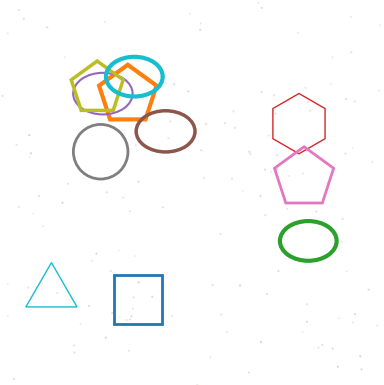[{"shape": "square", "thickness": 2, "radius": 0.32, "center": [0.358, 0.222]}, {"shape": "pentagon", "thickness": 3, "radius": 0.39, "center": [0.332, 0.753]}, {"shape": "oval", "thickness": 3, "radius": 0.37, "center": [0.801, 0.374]}, {"shape": "hexagon", "thickness": 1, "radius": 0.39, "center": [0.777, 0.679]}, {"shape": "oval", "thickness": 1.5, "radius": 0.39, "center": [0.267, 0.757]}, {"shape": "oval", "thickness": 2.5, "radius": 0.38, "center": [0.43, 0.659]}, {"shape": "pentagon", "thickness": 2, "radius": 0.4, "center": [0.79, 0.538]}, {"shape": "circle", "thickness": 2, "radius": 0.35, "center": [0.261, 0.606]}, {"shape": "pentagon", "thickness": 2.5, "radius": 0.35, "center": [0.252, 0.771]}, {"shape": "triangle", "thickness": 1, "radius": 0.38, "center": [0.134, 0.241]}, {"shape": "oval", "thickness": 3, "radius": 0.37, "center": [0.349, 0.801]}]